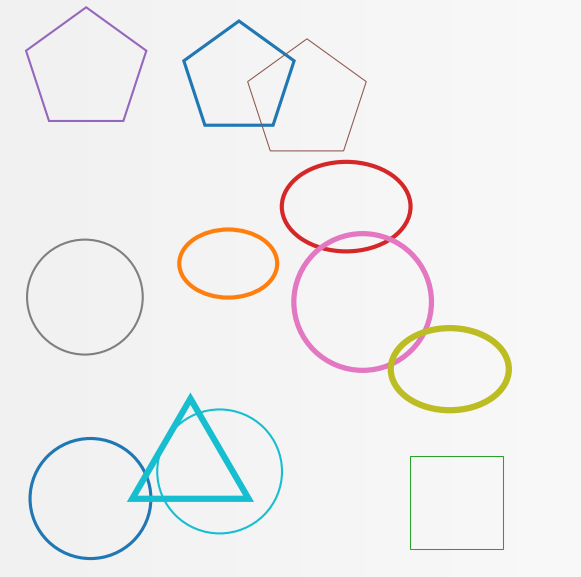[{"shape": "circle", "thickness": 1.5, "radius": 0.52, "center": [0.156, 0.136]}, {"shape": "pentagon", "thickness": 1.5, "radius": 0.5, "center": [0.411, 0.863]}, {"shape": "oval", "thickness": 2, "radius": 0.42, "center": [0.393, 0.543]}, {"shape": "square", "thickness": 0.5, "radius": 0.4, "center": [0.786, 0.129]}, {"shape": "oval", "thickness": 2, "radius": 0.55, "center": [0.596, 0.641]}, {"shape": "pentagon", "thickness": 1, "radius": 0.54, "center": [0.148, 0.878]}, {"shape": "pentagon", "thickness": 0.5, "radius": 0.54, "center": [0.528, 0.825]}, {"shape": "circle", "thickness": 2.5, "radius": 0.59, "center": [0.624, 0.476]}, {"shape": "circle", "thickness": 1, "radius": 0.5, "center": [0.146, 0.485]}, {"shape": "oval", "thickness": 3, "radius": 0.51, "center": [0.774, 0.36]}, {"shape": "circle", "thickness": 1, "radius": 0.54, "center": [0.378, 0.183]}, {"shape": "triangle", "thickness": 3, "radius": 0.58, "center": [0.328, 0.193]}]